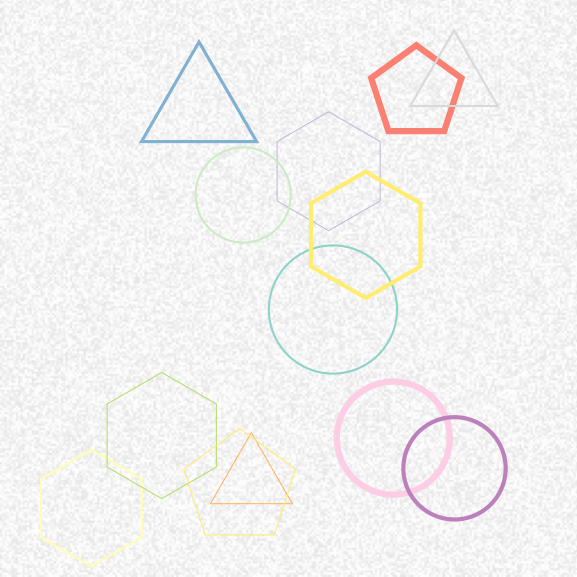[{"shape": "circle", "thickness": 1, "radius": 0.56, "center": [0.577, 0.463]}, {"shape": "hexagon", "thickness": 1, "radius": 0.5, "center": [0.158, 0.119]}, {"shape": "hexagon", "thickness": 0.5, "radius": 0.52, "center": [0.569, 0.703]}, {"shape": "pentagon", "thickness": 3, "radius": 0.41, "center": [0.721, 0.839]}, {"shape": "triangle", "thickness": 1.5, "radius": 0.58, "center": [0.345, 0.811]}, {"shape": "triangle", "thickness": 0.5, "radius": 0.41, "center": [0.435, 0.168]}, {"shape": "hexagon", "thickness": 0.5, "radius": 0.55, "center": [0.28, 0.245]}, {"shape": "circle", "thickness": 3, "radius": 0.49, "center": [0.681, 0.24]}, {"shape": "triangle", "thickness": 1, "radius": 0.44, "center": [0.786, 0.859]}, {"shape": "circle", "thickness": 2, "radius": 0.44, "center": [0.787, 0.188]}, {"shape": "circle", "thickness": 1, "radius": 0.41, "center": [0.421, 0.662]}, {"shape": "hexagon", "thickness": 2, "radius": 0.55, "center": [0.633, 0.592]}, {"shape": "pentagon", "thickness": 0.5, "radius": 0.51, "center": [0.415, 0.155]}]